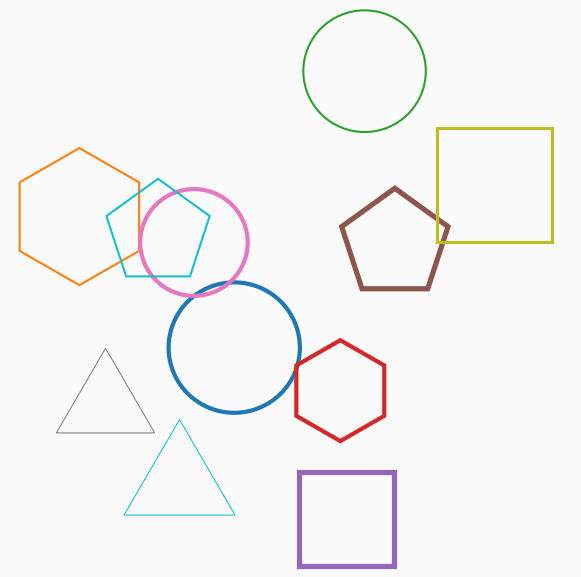[{"shape": "circle", "thickness": 2, "radius": 0.56, "center": [0.403, 0.397]}, {"shape": "hexagon", "thickness": 1, "radius": 0.59, "center": [0.137, 0.624]}, {"shape": "circle", "thickness": 1, "radius": 0.53, "center": [0.627, 0.876]}, {"shape": "hexagon", "thickness": 2, "radius": 0.44, "center": [0.585, 0.323]}, {"shape": "square", "thickness": 2.5, "radius": 0.41, "center": [0.596, 0.101]}, {"shape": "pentagon", "thickness": 2.5, "radius": 0.48, "center": [0.679, 0.577]}, {"shape": "circle", "thickness": 2, "radius": 0.46, "center": [0.334, 0.579]}, {"shape": "triangle", "thickness": 0.5, "radius": 0.49, "center": [0.182, 0.298]}, {"shape": "square", "thickness": 1.5, "radius": 0.49, "center": [0.851, 0.679]}, {"shape": "pentagon", "thickness": 1, "radius": 0.47, "center": [0.272, 0.596]}, {"shape": "triangle", "thickness": 0.5, "radius": 0.55, "center": [0.309, 0.162]}]